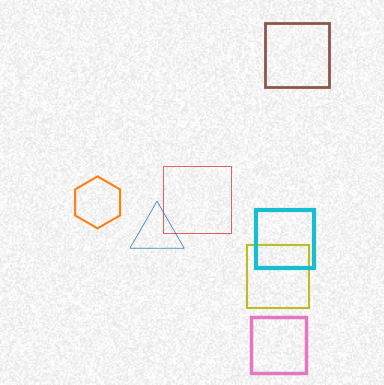[{"shape": "triangle", "thickness": 0.5, "radius": 0.41, "center": [0.408, 0.396]}, {"shape": "hexagon", "thickness": 1.5, "radius": 0.34, "center": [0.253, 0.474]}, {"shape": "square", "thickness": 0.5, "radius": 0.44, "center": [0.512, 0.482]}, {"shape": "square", "thickness": 2, "radius": 0.42, "center": [0.772, 0.857]}, {"shape": "square", "thickness": 2.5, "radius": 0.36, "center": [0.723, 0.104]}, {"shape": "square", "thickness": 1.5, "radius": 0.41, "center": [0.723, 0.281]}, {"shape": "square", "thickness": 3, "radius": 0.38, "center": [0.74, 0.378]}]